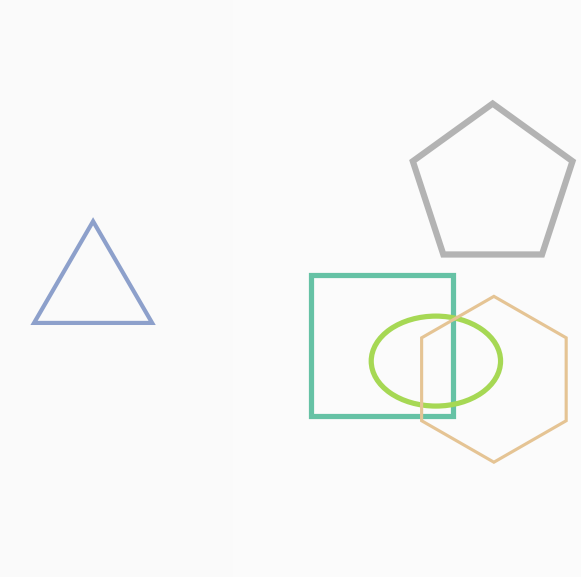[{"shape": "square", "thickness": 2.5, "radius": 0.61, "center": [0.657, 0.4]}, {"shape": "triangle", "thickness": 2, "radius": 0.59, "center": [0.16, 0.499]}, {"shape": "oval", "thickness": 2.5, "radius": 0.56, "center": [0.75, 0.374]}, {"shape": "hexagon", "thickness": 1.5, "radius": 0.72, "center": [0.85, 0.342]}, {"shape": "pentagon", "thickness": 3, "radius": 0.72, "center": [0.848, 0.675]}]